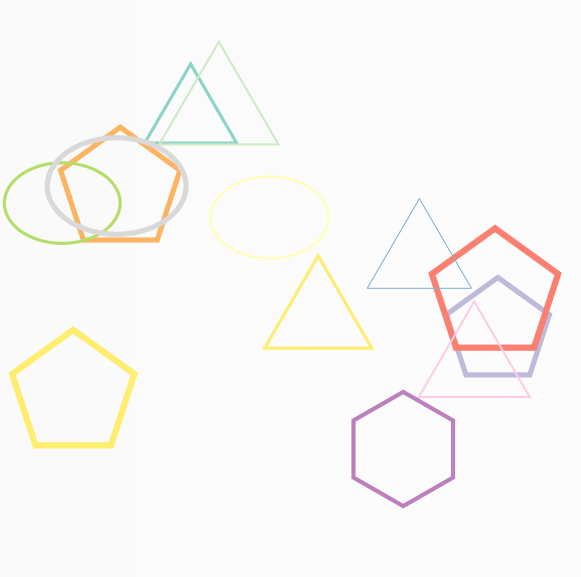[{"shape": "triangle", "thickness": 1.5, "radius": 0.46, "center": [0.328, 0.797]}, {"shape": "oval", "thickness": 1, "radius": 0.51, "center": [0.464, 0.623]}, {"shape": "pentagon", "thickness": 2.5, "radius": 0.47, "center": [0.857, 0.425]}, {"shape": "pentagon", "thickness": 3, "radius": 0.57, "center": [0.852, 0.489]}, {"shape": "triangle", "thickness": 0.5, "radius": 0.52, "center": [0.721, 0.552]}, {"shape": "pentagon", "thickness": 2.5, "radius": 0.54, "center": [0.207, 0.671]}, {"shape": "oval", "thickness": 1.5, "radius": 0.5, "center": [0.107, 0.647]}, {"shape": "triangle", "thickness": 1, "radius": 0.55, "center": [0.816, 0.367]}, {"shape": "oval", "thickness": 2.5, "radius": 0.6, "center": [0.201, 0.677]}, {"shape": "hexagon", "thickness": 2, "radius": 0.49, "center": [0.694, 0.222]}, {"shape": "triangle", "thickness": 1, "radius": 0.59, "center": [0.376, 0.808]}, {"shape": "triangle", "thickness": 1.5, "radius": 0.53, "center": [0.547, 0.449]}, {"shape": "pentagon", "thickness": 3, "radius": 0.55, "center": [0.126, 0.317]}]